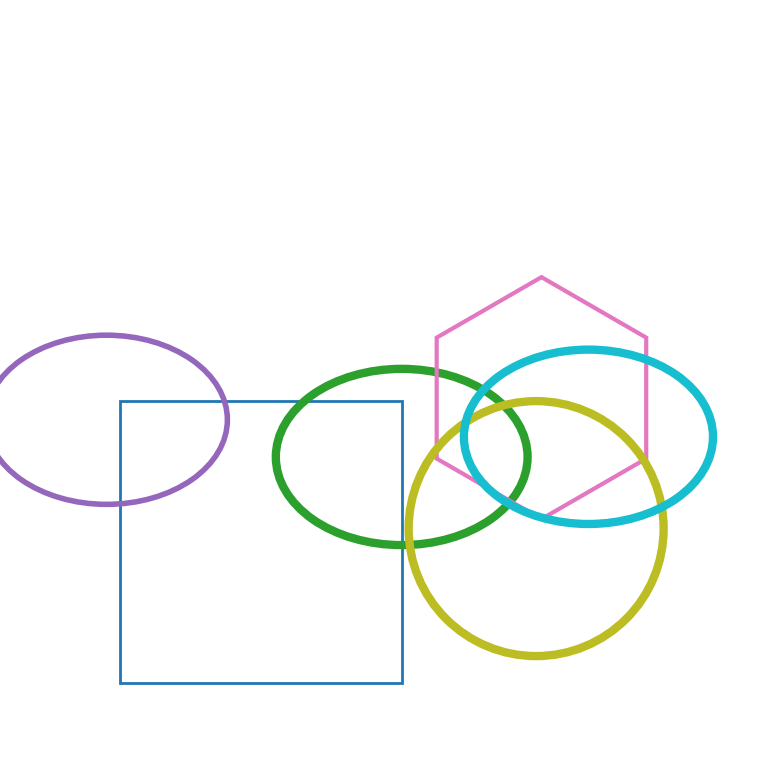[{"shape": "square", "thickness": 1, "radius": 0.92, "center": [0.339, 0.296]}, {"shape": "oval", "thickness": 3, "radius": 0.82, "center": [0.522, 0.407]}, {"shape": "oval", "thickness": 2, "radius": 0.78, "center": [0.138, 0.455]}, {"shape": "hexagon", "thickness": 1.5, "radius": 0.79, "center": [0.703, 0.483]}, {"shape": "circle", "thickness": 3, "radius": 0.83, "center": [0.696, 0.314]}, {"shape": "oval", "thickness": 3, "radius": 0.81, "center": [0.764, 0.433]}]